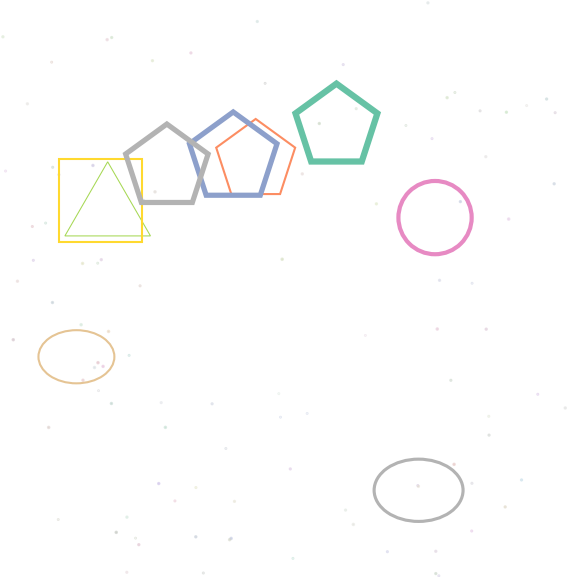[{"shape": "pentagon", "thickness": 3, "radius": 0.37, "center": [0.583, 0.78]}, {"shape": "pentagon", "thickness": 1, "radius": 0.36, "center": [0.443, 0.721]}, {"shape": "pentagon", "thickness": 2.5, "radius": 0.4, "center": [0.404, 0.726]}, {"shape": "circle", "thickness": 2, "radius": 0.32, "center": [0.753, 0.622]}, {"shape": "triangle", "thickness": 0.5, "radius": 0.43, "center": [0.186, 0.633]}, {"shape": "square", "thickness": 1, "radius": 0.36, "center": [0.174, 0.652]}, {"shape": "oval", "thickness": 1, "radius": 0.33, "center": [0.132, 0.381]}, {"shape": "oval", "thickness": 1.5, "radius": 0.39, "center": [0.725, 0.15]}, {"shape": "pentagon", "thickness": 2.5, "radius": 0.38, "center": [0.289, 0.709]}]